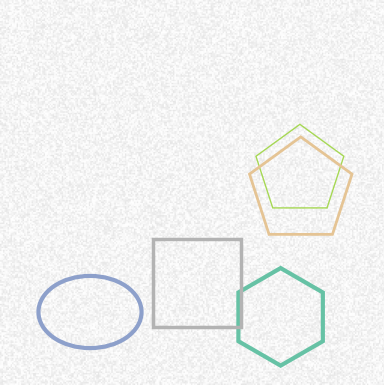[{"shape": "hexagon", "thickness": 3, "radius": 0.63, "center": [0.729, 0.177]}, {"shape": "oval", "thickness": 3, "radius": 0.67, "center": [0.234, 0.19]}, {"shape": "pentagon", "thickness": 1, "radius": 0.6, "center": [0.779, 0.557]}, {"shape": "pentagon", "thickness": 2, "radius": 0.7, "center": [0.781, 0.505]}, {"shape": "square", "thickness": 2.5, "radius": 0.57, "center": [0.511, 0.265]}]